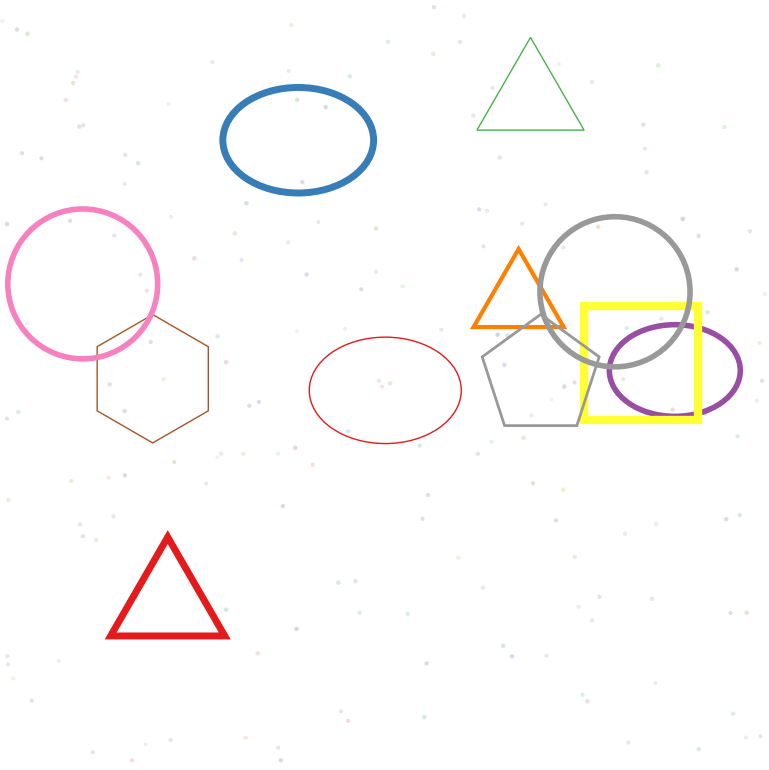[{"shape": "oval", "thickness": 0.5, "radius": 0.49, "center": [0.5, 0.493]}, {"shape": "triangle", "thickness": 2.5, "radius": 0.43, "center": [0.218, 0.217]}, {"shape": "oval", "thickness": 2.5, "radius": 0.49, "center": [0.387, 0.818]}, {"shape": "triangle", "thickness": 0.5, "radius": 0.4, "center": [0.689, 0.871]}, {"shape": "oval", "thickness": 2, "radius": 0.43, "center": [0.876, 0.519]}, {"shape": "triangle", "thickness": 1.5, "radius": 0.34, "center": [0.674, 0.609]}, {"shape": "square", "thickness": 3, "radius": 0.37, "center": [0.833, 0.528]}, {"shape": "hexagon", "thickness": 0.5, "radius": 0.42, "center": [0.198, 0.508]}, {"shape": "circle", "thickness": 2, "radius": 0.49, "center": [0.107, 0.631]}, {"shape": "circle", "thickness": 2, "radius": 0.49, "center": [0.799, 0.621]}, {"shape": "pentagon", "thickness": 1, "radius": 0.4, "center": [0.702, 0.512]}]